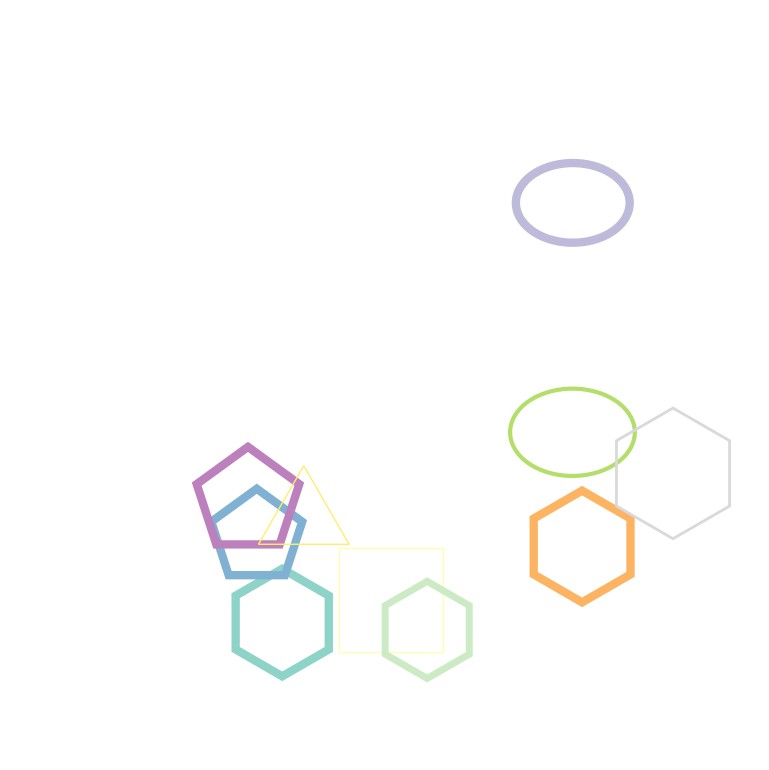[{"shape": "hexagon", "thickness": 3, "radius": 0.35, "center": [0.367, 0.192]}, {"shape": "square", "thickness": 0.5, "radius": 0.34, "center": [0.508, 0.221]}, {"shape": "oval", "thickness": 3, "radius": 0.37, "center": [0.744, 0.737]}, {"shape": "pentagon", "thickness": 3, "radius": 0.31, "center": [0.333, 0.303]}, {"shape": "hexagon", "thickness": 3, "radius": 0.36, "center": [0.756, 0.29]}, {"shape": "oval", "thickness": 1.5, "radius": 0.4, "center": [0.743, 0.439]}, {"shape": "hexagon", "thickness": 1, "radius": 0.42, "center": [0.874, 0.385]}, {"shape": "pentagon", "thickness": 3, "radius": 0.35, "center": [0.322, 0.35]}, {"shape": "hexagon", "thickness": 2.5, "radius": 0.32, "center": [0.555, 0.182]}, {"shape": "triangle", "thickness": 0.5, "radius": 0.34, "center": [0.395, 0.327]}]